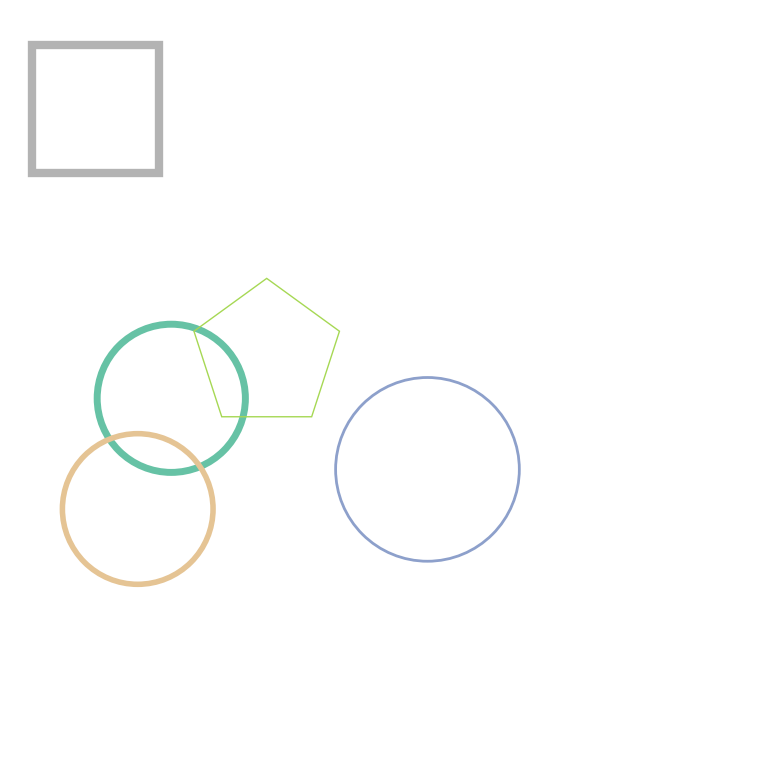[{"shape": "circle", "thickness": 2.5, "radius": 0.48, "center": [0.222, 0.483]}, {"shape": "circle", "thickness": 1, "radius": 0.6, "center": [0.555, 0.39]}, {"shape": "pentagon", "thickness": 0.5, "radius": 0.5, "center": [0.346, 0.539]}, {"shape": "circle", "thickness": 2, "radius": 0.49, "center": [0.179, 0.339]}, {"shape": "square", "thickness": 3, "radius": 0.42, "center": [0.124, 0.859]}]